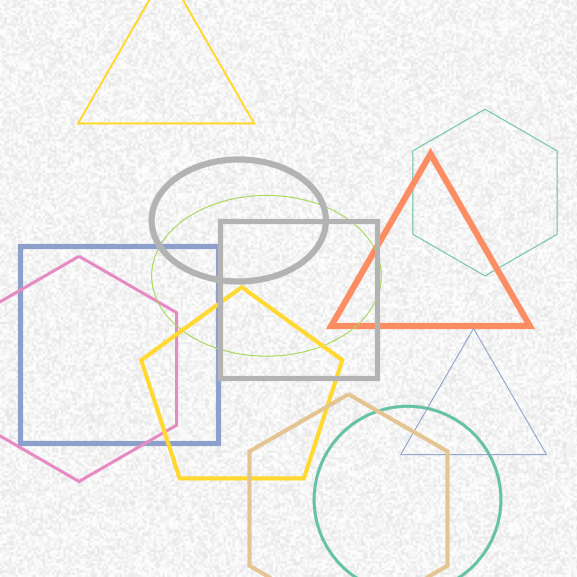[{"shape": "circle", "thickness": 1.5, "radius": 0.81, "center": [0.706, 0.134]}, {"shape": "hexagon", "thickness": 0.5, "radius": 0.72, "center": [0.84, 0.666]}, {"shape": "triangle", "thickness": 3, "radius": 0.99, "center": [0.746, 0.534]}, {"shape": "triangle", "thickness": 0.5, "radius": 0.73, "center": [0.82, 0.285]}, {"shape": "square", "thickness": 2.5, "radius": 0.85, "center": [0.206, 0.403]}, {"shape": "hexagon", "thickness": 1.5, "radius": 0.98, "center": [0.137, 0.36]}, {"shape": "oval", "thickness": 0.5, "radius": 0.99, "center": [0.461, 0.522]}, {"shape": "pentagon", "thickness": 2, "radius": 0.92, "center": [0.419, 0.319]}, {"shape": "triangle", "thickness": 1, "radius": 0.88, "center": [0.288, 0.873]}, {"shape": "hexagon", "thickness": 2, "radius": 0.99, "center": [0.603, 0.119]}, {"shape": "square", "thickness": 2.5, "radius": 0.68, "center": [0.517, 0.48]}, {"shape": "oval", "thickness": 3, "radius": 0.75, "center": [0.413, 0.617]}]